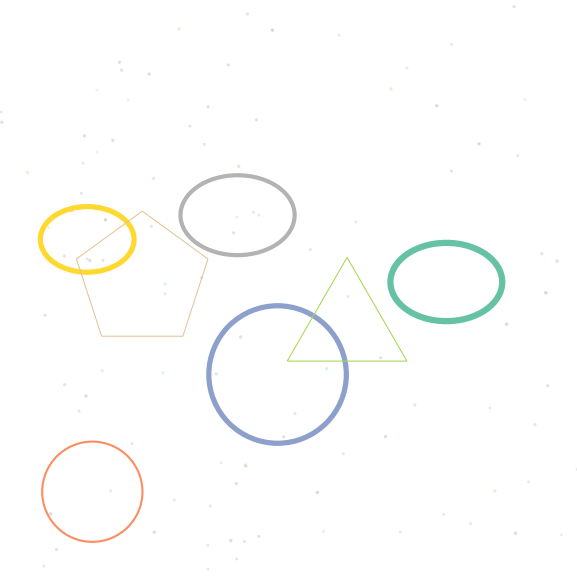[{"shape": "oval", "thickness": 3, "radius": 0.48, "center": [0.773, 0.511]}, {"shape": "circle", "thickness": 1, "radius": 0.43, "center": [0.16, 0.148]}, {"shape": "circle", "thickness": 2.5, "radius": 0.6, "center": [0.481, 0.351]}, {"shape": "triangle", "thickness": 0.5, "radius": 0.6, "center": [0.601, 0.434]}, {"shape": "oval", "thickness": 2.5, "radius": 0.41, "center": [0.151, 0.585]}, {"shape": "pentagon", "thickness": 0.5, "radius": 0.6, "center": [0.246, 0.514]}, {"shape": "oval", "thickness": 2, "radius": 0.49, "center": [0.411, 0.627]}]